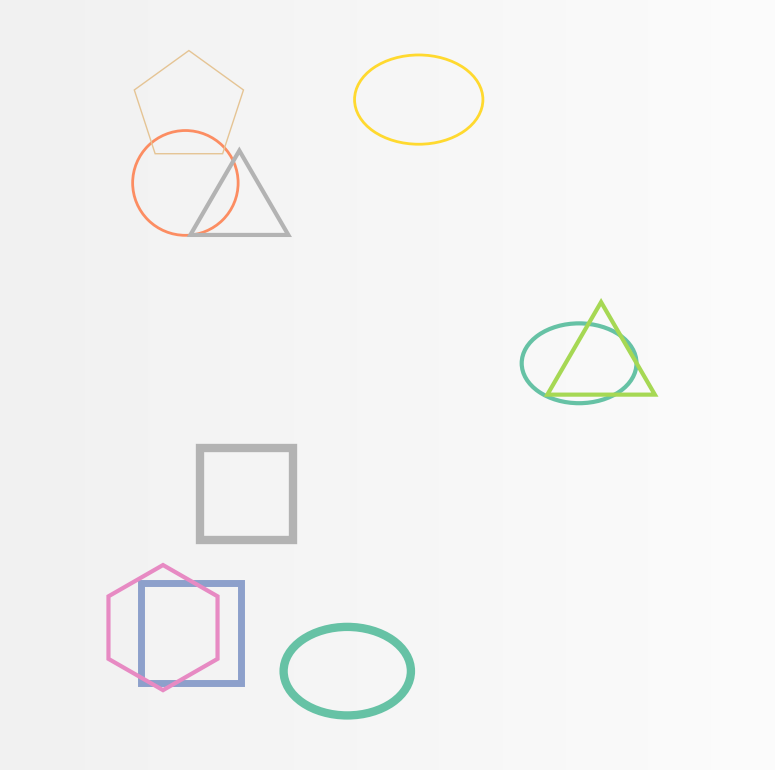[{"shape": "oval", "thickness": 3, "radius": 0.41, "center": [0.448, 0.128]}, {"shape": "oval", "thickness": 1.5, "radius": 0.37, "center": [0.747, 0.528]}, {"shape": "circle", "thickness": 1, "radius": 0.34, "center": [0.239, 0.762]}, {"shape": "square", "thickness": 2.5, "radius": 0.32, "center": [0.246, 0.178]}, {"shape": "hexagon", "thickness": 1.5, "radius": 0.41, "center": [0.21, 0.185]}, {"shape": "triangle", "thickness": 1.5, "radius": 0.4, "center": [0.776, 0.528]}, {"shape": "oval", "thickness": 1, "radius": 0.41, "center": [0.54, 0.871]}, {"shape": "pentagon", "thickness": 0.5, "radius": 0.37, "center": [0.244, 0.86]}, {"shape": "square", "thickness": 3, "radius": 0.3, "center": [0.318, 0.358]}, {"shape": "triangle", "thickness": 1.5, "radius": 0.36, "center": [0.309, 0.731]}]